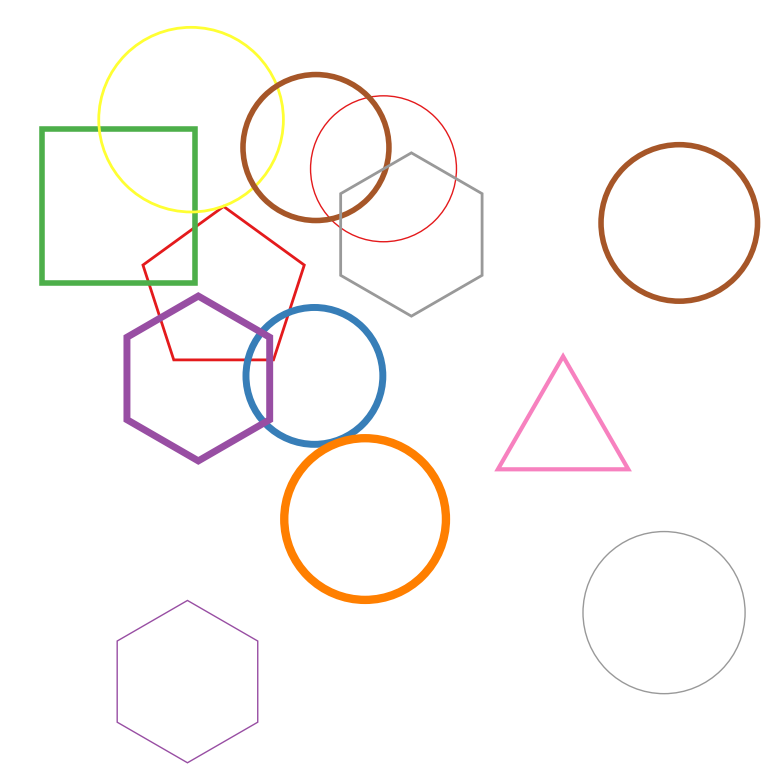[{"shape": "circle", "thickness": 0.5, "radius": 0.47, "center": [0.498, 0.781]}, {"shape": "pentagon", "thickness": 1, "radius": 0.55, "center": [0.29, 0.622]}, {"shape": "circle", "thickness": 2.5, "radius": 0.44, "center": [0.408, 0.512]}, {"shape": "square", "thickness": 2, "radius": 0.5, "center": [0.154, 0.732]}, {"shape": "hexagon", "thickness": 2.5, "radius": 0.54, "center": [0.258, 0.508]}, {"shape": "hexagon", "thickness": 0.5, "radius": 0.53, "center": [0.243, 0.115]}, {"shape": "circle", "thickness": 3, "radius": 0.52, "center": [0.474, 0.326]}, {"shape": "circle", "thickness": 1, "radius": 0.6, "center": [0.248, 0.845]}, {"shape": "circle", "thickness": 2, "radius": 0.47, "center": [0.41, 0.808]}, {"shape": "circle", "thickness": 2, "radius": 0.51, "center": [0.882, 0.71]}, {"shape": "triangle", "thickness": 1.5, "radius": 0.49, "center": [0.731, 0.439]}, {"shape": "hexagon", "thickness": 1, "radius": 0.53, "center": [0.534, 0.695]}, {"shape": "circle", "thickness": 0.5, "radius": 0.53, "center": [0.862, 0.204]}]